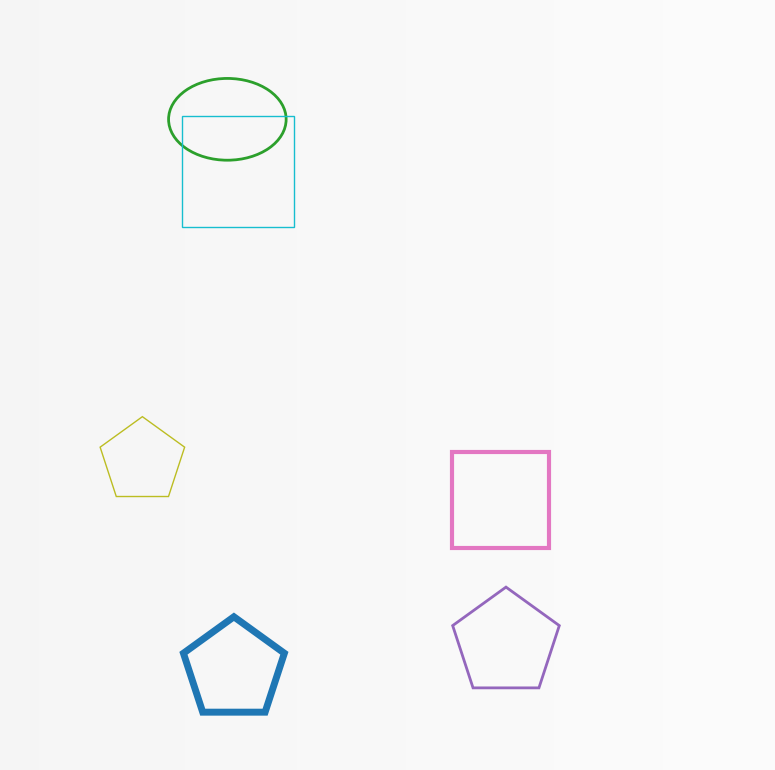[{"shape": "pentagon", "thickness": 2.5, "radius": 0.34, "center": [0.302, 0.13]}, {"shape": "oval", "thickness": 1, "radius": 0.38, "center": [0.293, 0.845]}, {"shape": "pentagon", "thickness": 1, "radius": 0.36, "center": [0.653, 0.165]}, {"shape": "square", "thickness": 1.5, "radius": 0.31, "center": [0.646, 0.35]}, {"shape": "pentagon", "thickness": 0.5, "radius": 0.29, "center": [0.184, 0.402]}, {"shape": "square", "thickness": 0.5, "radius": 0.36, "center": [0.307, 0.778]}]